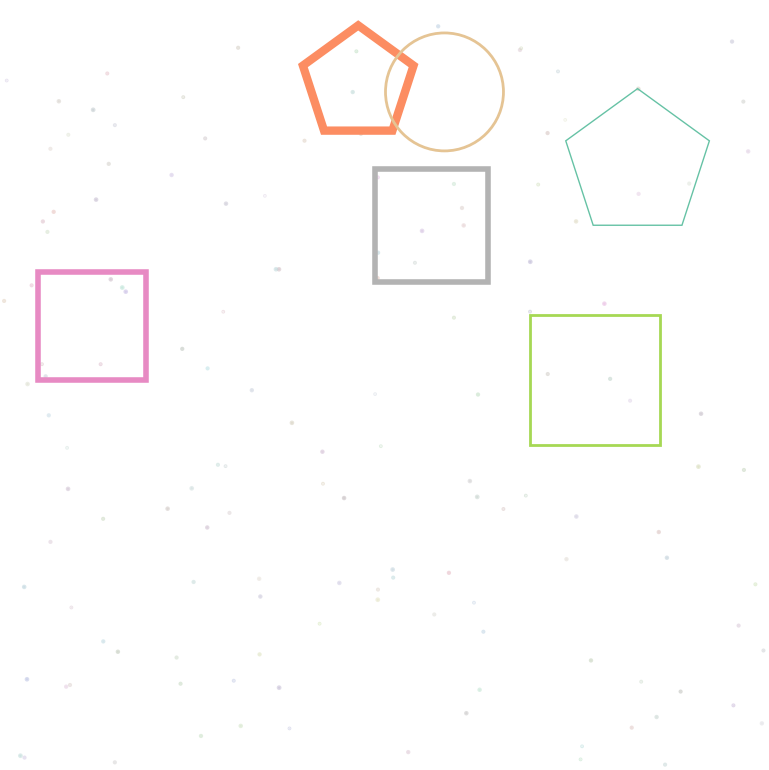[{"shape": "pentagon", "thickness": 0.5, "radius": 0.49, "center": [0.828, 0.787]}, {"shape": "pentagon", "thickness": 3, "radius": 0.38, "center": [0.465, 0.891]}, {"shape": "square", "thickness": 2, "radius": 0.35, "center": [0.12, 0.577]}, {"shape": "square", "thickness": 1, "radius": 0.42, "center": [0.773, 0.507]}, {"shape": "circle", "thickness": 1, "radius": 0.38, "center": [0.577, 0.881]}, {"shape": "square", "thickness": 2, "radius": 0.37, "center": [0.561, 0.707]}]